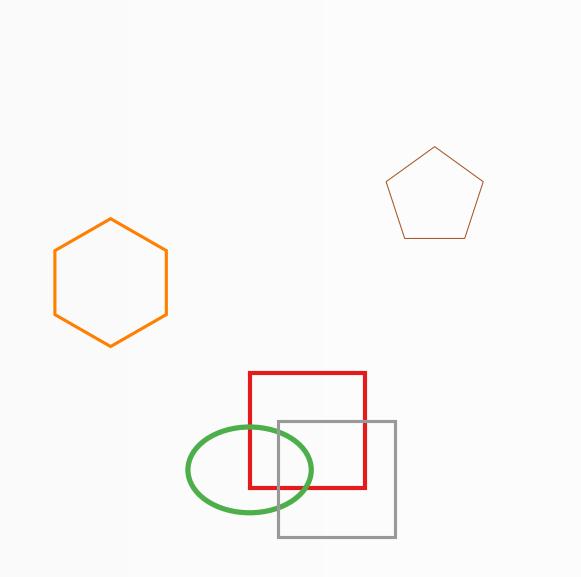[{"shape": "square", "thickness": 2, "radius": 0.5, "center": [0.529, 0.253]}, {"shape": "oval", "thickness": 2.5, "radius": 0.53, "center": [0.429, 0.185]}, {"shape": "hexagon", "thickness": 1.5, "radius": 0.55, "center": [0.19, 0.51]}, {"shape": "pentagon", "thickness": 0.5, "radius": 0.44, "center": [0.748, 0.657]}, {"shape": "square", "thickness": 1.5, "radius": 0.5, "center": [0.578, 0.169]}]